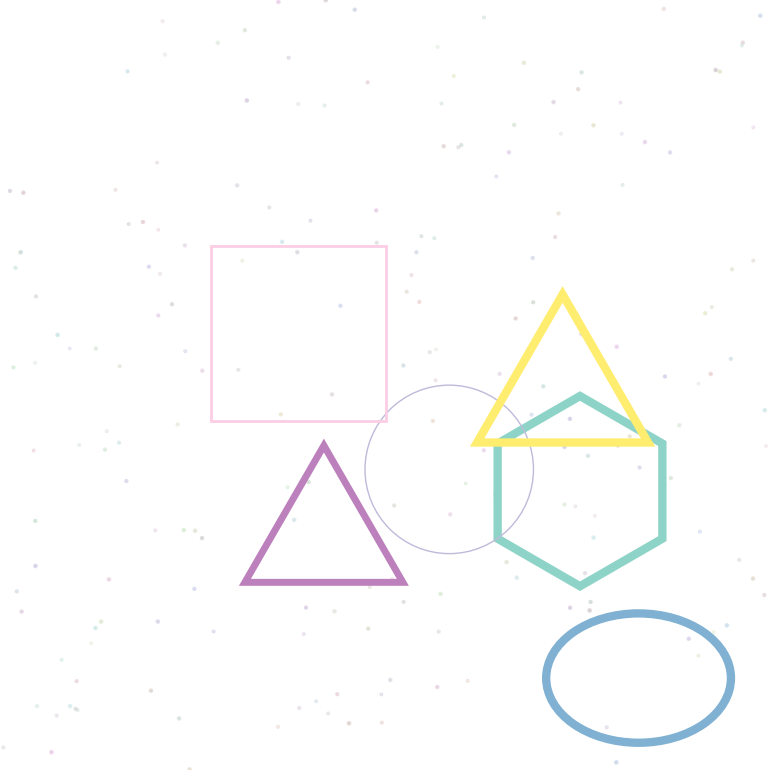[{"shape": "hexagon", "thickness": 3, "radius": 0.62, "center": [0.753, 0.362]}, {"shape": "circle", "thickness": 0.5, "radius": 0.55, "center": [0.583, 0.39]}, {"shape": "oval", "thickness": 3, "radius": 0.6, "center": [0.829, 0.119]}, {"shape": "square", "thickness": 1, "radius": 0.57, "center": [0.388, 0.567]}, {"shape": "triangle", "thickness": 2.5, "radius": 0.59, "center": [0.421, 0.303]}, {"shape": "triangle", "thickness": 3, "radius": 0.64, "center": [0.731, 0.489]}]